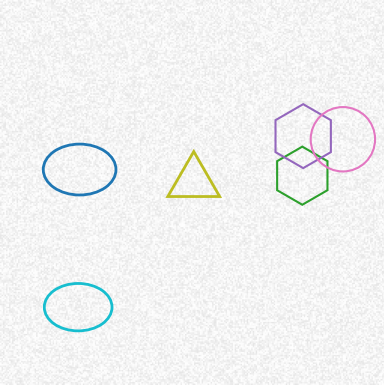[{"shape": "oval", "thickness": 2, "radius": 0.47, "center": [0.207, 0.56]}, {"shape": "hexagon", "thickness": 1.5, "radius": 0.38, "center": [0.785, 0.544]}, {"shape": "hexagon", "thickness": 1.5, "radius": 0.42, "center": [0.787, 0.646]}, {"shape": "circle", "thickness": 1.5, "radius": 0.42, "center": [0.891, 0.638]}, {"shape": "triangle", "thickness": 2, "radius": 0.39, "center": [0.503, 0.528]}, {"shape": "oval", "thickness": 2, "radius": 0.44, "center": [0.203, 0.202]}]